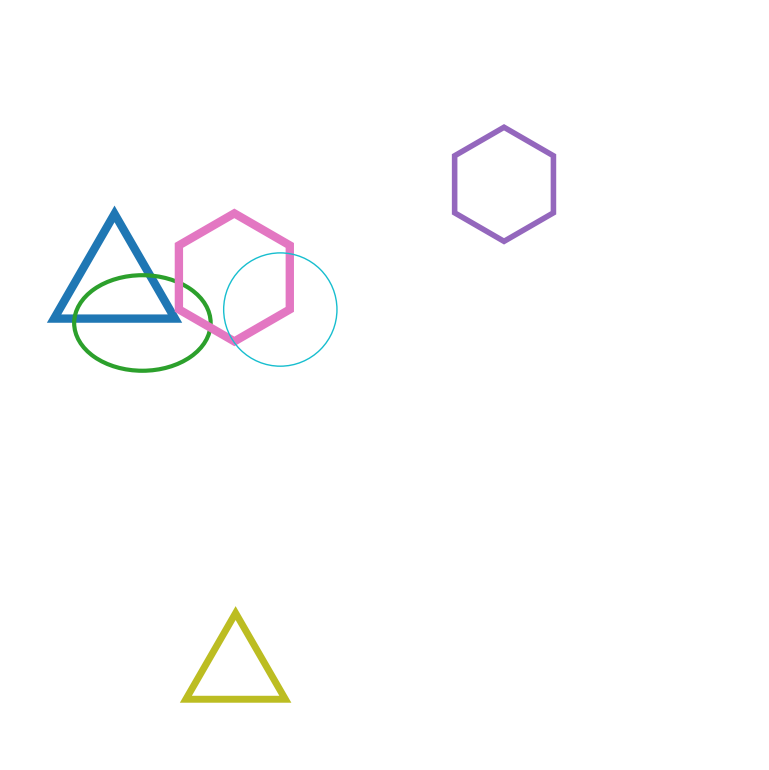[{"shape": "triangle", "thickness": 3, "radius": 0.45, "center": [0.149, 0.632]}, {"shape": "oval", "thickness": 1.5, "radius": 0.44, "center": [0.185, 0.581]}, {"shape": "hexagon", "thickness": 2, "radius": 0.37, "center": [0.655, 0.761]}, {"shape": "hexagon", "thickness": 3, "radius": 0.42, "center": [0.304, 0.64]}, {"shape": "triangle", "thickness": 2.5, "radius": 0.37, "center": [0.306, 0.129]}, {"shape": "circle", "thickness": 0.5, "radius": 0.37, "center": [0.364, 0.598]}]